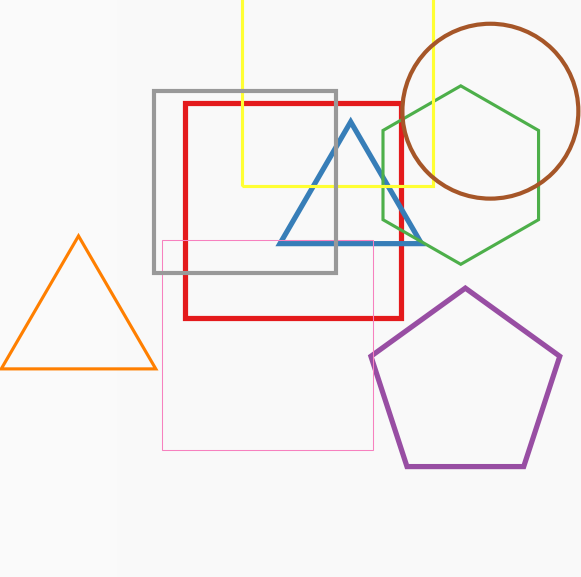[{"shape": "square", "thickness": 2.5, "radius": 0.93, "center": [0.504, 0.635]}, {"shape": "triangle", "thickness": 2.5, "radius": 0.7, "center": [0.603, 0.648]}, {"shape": "hexagon", "thickness": 1.5, "radius": 0.77, "center": [0.793, 0.696]}, {"shape": "pentagon", "thickness": 2.5, "radius": 0.85, "center": [0.801, 0.329]}, {"shape": "triangle", "thickness": 1.5, "radius": 0.77, "center": [0.135, 0.437]}, {"shape": "square", "thickness": 1.5, "radius": 0.82, "center": [0.581, 0.841]}, {"shape": "circle", "thickness": 2, "radius": 0.76, "center": [0.844, 0.807]}, {"shape": "square", "thickness": 0.5, "radius": 0.91, "center": [0.46, 0.402]}, {"shape": "square", "thickness": 2, "radius": 0.78, "center": [0.422, 0.684]}]